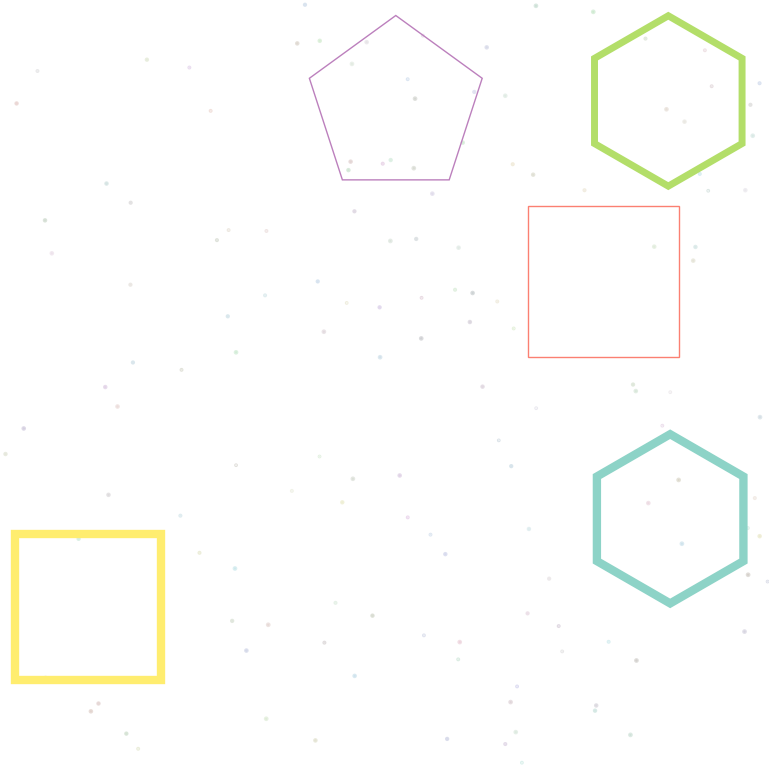[{"shape": "hexagon", "thickness": 3, "radius": 0.55, "center": [0.87, 0.326]}, {"shape": "square", "thickness": 0.5, "radius": 0.49, "center": [0.784, 0.634]}, {"shape": "hexagon", "thickness": 2.5, "radius": 0.55, "center": [0.868, 0.869]}, {"shape": "pentagon", "thickness": 0.5, "radius": 0.59, "center": [0.514, 0.862]}, {"shape": "square", "thickness": 3, "radius": 0.47, "center": [0.115, 0.212]}]